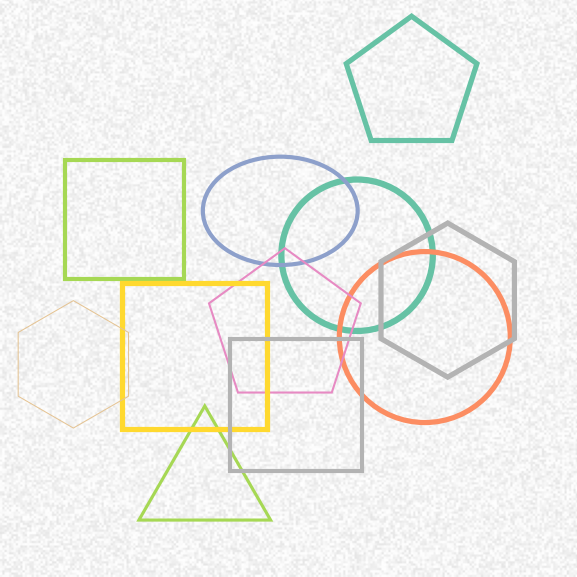[{"shape": "pentagon", "thickness": 2.5, "radius": 0.59, "center": [0.713, 0.852]}, {"shape": "circle", "thickness": 3, "radius": 0.66, "center": [0.618, 0.557]}, {"shape": "circle", "thickness": 2.5, "radius": 0.74, "center": [0.736, 0.415]}, {"shape": "oval", "thickness": 2, "radius": 0.67, "center": [0.485, 0.634]}, {"shape": "pentagon", "thickness": 1, "radius": 0.69, "center": [0.493, 0.431]}, {"shape": "square", "thickness": 2, "radius": 0.52, "center": [0.216, 0.619]}, {"shape": "triangle", "thickness": 1.5, "radius": 0.66, "center": [0.355, 0.164]}, {"shape": "square", "thickness": 2.5, "radius": 0.63, "center": [0.337, 0.383]}, {"shape": "hexagon", "thickness": 0.5, "radius": 0.55, "center": [0.127, 0.368]}, {"shape": "square", "thickness": 2, "radius": 0.57, "center": [0.512, 0.299]}, {"shape": "hexagon", "thickness": 2.5, "radius": 0.67, "center": [0.775, 0.479]}]